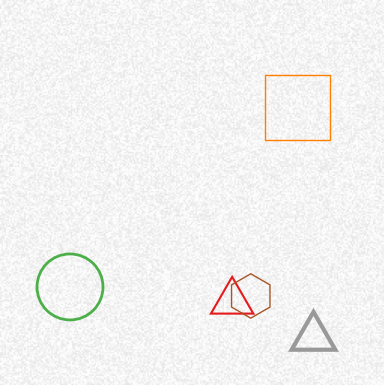[{"shape": "triangle", "thickness": 1.5, "radius": 0.32, "center": [0.603, 0.217]}, {"shape": "circle", "thickness": 2, "radius": 0.43, "center": [0.182, 0.255]}, {"shape": "square", "thickness": 1, "radius": 0.42, "center": [0.773, 0.72]}, {"shape": "hexagon", "thickness": 1, "radius": 0.29, "center": [0.651, 0.231]}, {"shape": "triangle", "thickness": 3, "radius": 0.33, "center": [0.814, 0.124]}]